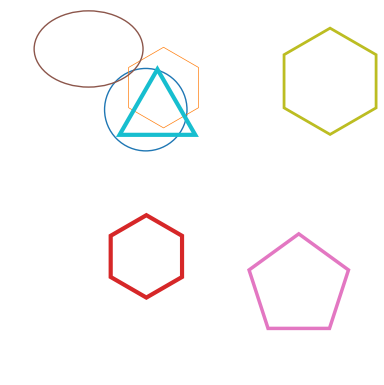[{"shape": "circle", "thickness": 1, "radius": 0.54, "center": [0.379, 0.715]}, {"shape": "hexagon", "thickness": 0.5, "radius": 0.52, "center": [0.425, 0.772]}, {"shape": "hexagon", "thickness": 3, "radius": 0.53, "center": [0.38, 0.334]}, {"shape": "oval", "thickness": 1, "radius": 0.71, "center": [0.23, 0.873]}, {"shape": "pentagon", "thickness": 2.5, "radius": 0.68, "center": [0.776, 0.257]}, {"shape": "hexagon", "thickness": 2, "radius": 0.69, "center": [0.857, 0.789]}, {"shape": "triangle", "thickness": 3, "radius": 0.57, "center": [0.409, 0.707]}]